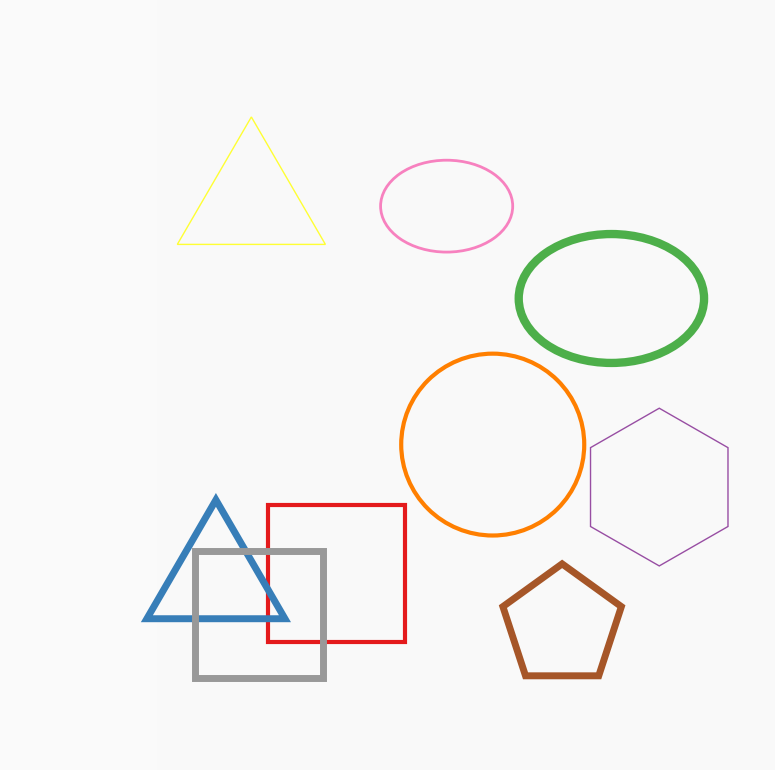[{"shape": "square", "thickness": 1.5, "radius": 0.44, "center": [0.434, 0.255]}, {"shape": "triangle", "thickness": 2.5, "radius": 0.51, "center": [0.279, 0.248]}, {"shape": "oval", "thickness": 3, "radius": 0.6, "center": [0.789, 0.612]}, {"shape": "hexagon", "thickness": 0.5, "radius": 0.51, "center": [0.851, 0.367]}, {"shape": "circle", "thickness": 1.5, "radius": 0.59, "center": [0.636, 0.423]}, {"shape": "triangle", "thickness": 0.5, "radius": 0.55, "center": [0.324, 0.738]}, {"shape": "pentagon", "thickness": 2.5, "radius": 0.4, "center": [0.725, 0.187]}, {"shape": "oval", "thickness": 1, "radius": 0.43, "center": [0.576, 0.732]}, {"shape": "square", "thickness": 2.5, "radius": 0.41, "center": [0.334, 0.202]}]